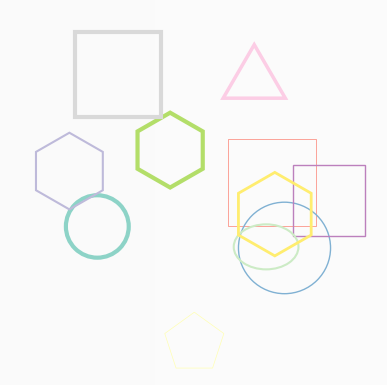[{"shape": "circle", "thickness": 3, "radius": 0.41, "center": [0.251, 0.412]}, {"shape": "pentagon", "thickness": 0.5, "radius": 0.4, "center": [0.501, 0.109]}, {"shape": "hexagon", "thickness": 1.5, "radius": 0.5, "center": [0.179, 0.556]}, {"shape": "square", "thickness": 0.5, "radius": 0.57, "center": [0.703, 0.526]}, {"shape": "circle", "thickness": 1, "radius": 0.59, "center": [0.734, 0.356]}, {"shape": "hexagon", "thickness": 3, "radius": 0.49, "center": [0.439, 0.61]}, {"shape": "triangle", "thickness": 2.5, "radius": 0.46, "center": [0.656, 0.791]}, {"shape": "square", "thickness": 3, "radius": 0.55, "center": [0.304, 0.807]}, {"shape": "square", "thickness": 1, "radius": 0.46, "center": [0.849, 0.479]}, {"shape": "oval", "thickness": 1.5, "radius": 0.42, "center": [0.687, 0.359]}, {"shape": "hexagon", "thickness": 2, "radius": 0.54, "center": [0.709, 0.444]}]